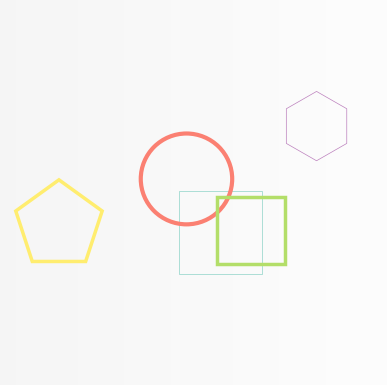[{"shape": "square", "thickness": 0.5, "radius": 0.54, "center": [0.569, 0.397]}, {"shape": "circle", "thickness": 3, "radius": 0.59, "center": [0.481, 0.535]}, {"shape": "square", "thickness": 2.5, "radius": 0.44, "center": [0.647, 0.402]}, {"shape": "hexagon", "thickness": 0.5, "radius": 0.45, "center": [0.817, 0.673]}, {"shape": "pentagon", "thickness": 2.5, "radius": 0.59, "center": [0.152, 0.416]}]